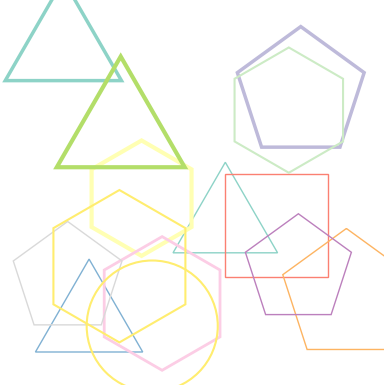[{"shape": "triangle", "thickness": 2.5, "radius": 0.87, "center": [0.165, 0.878]}, {"shape": "triangle", "thickness": 1, "radius": 0.78, "center": [0.585, 0.422]}, {"shape": "hexagon", "thickness": 3, "radius": 0.75, "center": [0.368, 0.485]}, {"shape": "pentagon", "thickness": 2.5, "radius": 0.87, "center": [0.781, 0.758]}, {"shape": "square", "thickness": 1, "radius": 0.67, "center": [0.718, 0.414]}, {"shape": "triangle", "thickness": 1, "radius": 0.8, "center": [0.231, 0.166]}, {"shape": "pentagon", "thickness": 1, "radius": 0.87, "center": [0.9, 0.233]}, {"shape": "triangle", "thickness": 3, "radius": 0.96, "center": [0.314, 0.662]}, {"shape": "hexagon", "thickness": 2, "radius": 0.87, "center": [0.421, 0.212]}, {"shape": "pentagon", "thickness": 1, "radius": 0.74, "center": [0.176, 0.276]}, {"shape": "pentagon", "thickness": 1, "radius": 0.72, "center": [0.775, 0.3]}, {"shape": "hexagon", "thickness": 1.5, "radius": 0.81, "center": [0.75, 0.714]}, {"shape": "circle", "thickness": 1.5, "radius": 0.85, "center": [0.395, 0.153]}, {"shape": "hexagon", "thickness": 1.5, "radius": 0.99, "center": [0.31, 0.309]}]